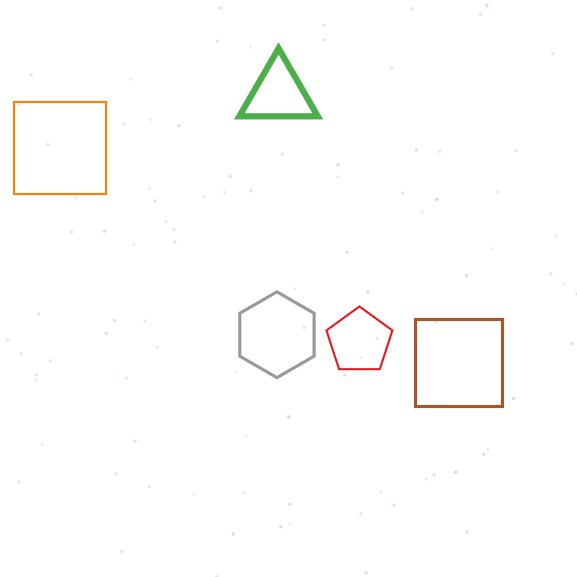[{"shape": "pentagon", "thickness": 1, "radius": 0.3, "center": [0.622, 0.408]}, {"shape": "triangle", "thickness": 3, "radius": 0.39, "center": [0.482, 0.837]}, {"shape": "square", "thickness": 1, "radius": 0.4, "center": [0.104, 0.743]}, {"shape": "square", "thickness": 1.5, "radius": 0.38, "center": [0.794, 0.372]}, {"shape": "hexagon", "thickness": 1.5, "radius": 0.37, "center": [0.48, 0.42]}]